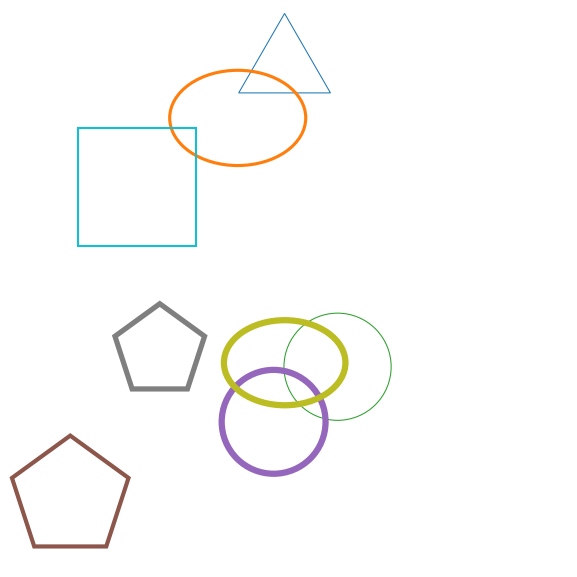[{"shape": "triangle", "thickness": 0.5, "radius": 0.46, "center": [0.493, 0.884]}, {"shape": "oval", "thickness": 1.5, "radius": 0.59, "center": [0.412, 0.795]}, {"shape": "circle", "thickness": 0.5, "radius": 0.46, "center": [0.585, 0.364]}, {"shape": "circle", "thickness": 3, "radius": 0.45, "center": [0.474, 0.269]}, {"shape": "pentagon", "thickness": 2, "radius": 0.53, "center": [0.122, 0.139]}, {"shape": "pentagon", "thickness": 2.5, "radius": 0.41, "center": [0.277, 0.392]}, {"shape": "oval", "thickness": 3, "radius": 0.53, "center": [0.493, 0.371]}, {"shape": "square", "thickness": 1, "radius": 0.51, "center": [0.237, 0.675]}]